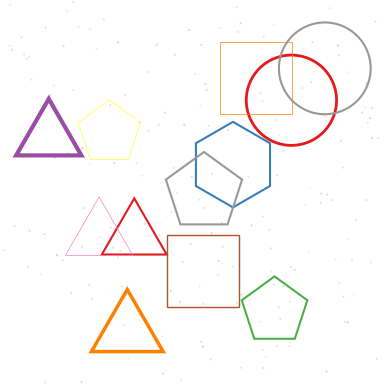[{"shape": "triangle", "thickness": 1.5, "radius": 0.49, "center": [0.349, 0.388]}, {"shape": "circle", "thickness": 2, "radius": 0.59, "center": [0.757, 0.74]}, {"shape": "hexagon", "thickness": 1.5, "radius": 0.56, "center": [0.605, 0.572]}, {"shape": "pentagon", "thickness": 1.5, "radius": 0.45, "center": [0.713, 0.192]}, {"shape": "triangle", "thickness": 3, "radius": 0.49, "center": [0.127, 0.645]}, {"shape": "square", "thickness": 0.5, "radius": 0.47, "center": [0.666, 0.796]}, {"shape": "triangle", "thickness": 2.5, "radius": 0.54, "center": [0.331, 0.141]}, {"shape": "pentagon", "thickness": 0.5, "radius": 0.43, "center": [0.284, 0.655]}, {"shape": "square", "thickness": 1, "radius": 0.47, "center": [0.527, 0.297]}, {"shape": "triangle", "thickness": 0.5, "radius": 0.51, "center": [0.257, 0.387]}, {"shape": "circle", "thickness": 1.5, "radius": 0.6, "center": [0.844, 0.822]}, {"shape": "pentagon", "thickness": 1.5, "radius": 0.52, "center": [0.53, 0.501]}]